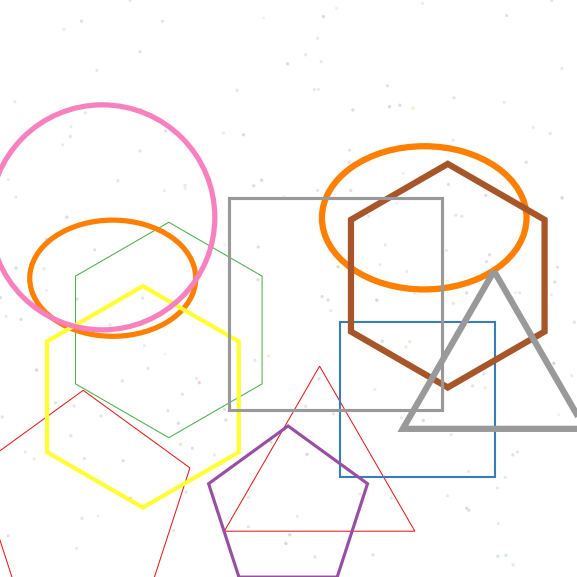[{"shape": "pentagon", "thickness": 0.5, "radius": 0.97, "center": [0.144, 0.129]}, {"shape": "triangle", "thickness": 0.5, "radius": 0.95, "center": [0.553, 0.175]}, {"shape": "square", "thickness": 1, "radius": 0.67, "center": [0.723, 0.307]}, {"shape": "hexagon", "thickness": 0.5, "radius": 0.93, "center": [0.292, 0.428]}, {"shape": "pentagon", "thickness": 1.5, "radius": 0.72, "center": [0.499, 0.117]}, {"shape": "oval", "thickness": 2.5, "radius": 0.72, "center": [0.195, 0.517]}, {"shape": "oval", "thickness": 3, "radius": 0.89, "center": [0.735, 0.622]}, {"shape": "hexagon", "thickness": 2, "radius": 0.96, "center": [0.247, 0.312]}, {"shape": "hexagon", "thickness": 3, "radius": 0.97, "center": [0.775, 0.522]}, {"shape": "circle", "thickness": 2.5, "radius": 0.97, "center": [0.177, 0.623]}, {"shape": "triangle", "thickness": 3, "radius": 0.91, "center": [0.855, 0.348]}, {"shape": "square", "thickness": 1.5, "radius": 0.92, "center": [0.581, 0.473]}]